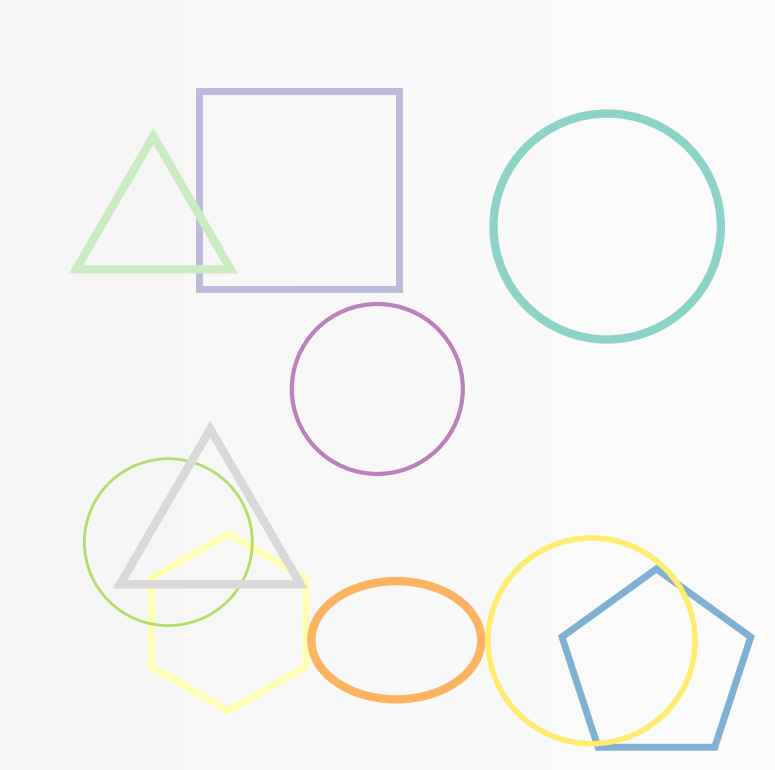[{"shape": "circle", "thickness": 3, "radius": 0.73, "center": [0.783, 0.706]}, {"shape": "hexagon", "thickness": 2.5, "radius": 0.57, "center": [0.295, 0.192]}, {"shape": "square", "thickness": 2.5, "radius": 0.64, "center": [0.386, 0.753]}, {"shape": "pentagon", "thickness": 2.5, "radius": 0.64, "center": [0.847, 0.133]}, {"shape": "oval", "thickness": 3, "radius": 0.55, "center": [0.511, 0.169]}, {"shape": "circle", "thickness": 1, "radius": 0.54, "center": [0.217, 0.296]}, {"shape": "triangle", "thickness": 3, "radius": 0.67, "center": [0.271, 0.308]}, {"shape": "circle", "thickness": 1.5, "radius": 0.55, "center": [0.487, 0.495]}, {"shape": "triangle", "thickness": 3, "radius": 0.58, "center": [0.198, 0.708]}, {"shape": "circle", "thickness": 2, "radius": 0.67, "center": [0.763, 0.168]}]